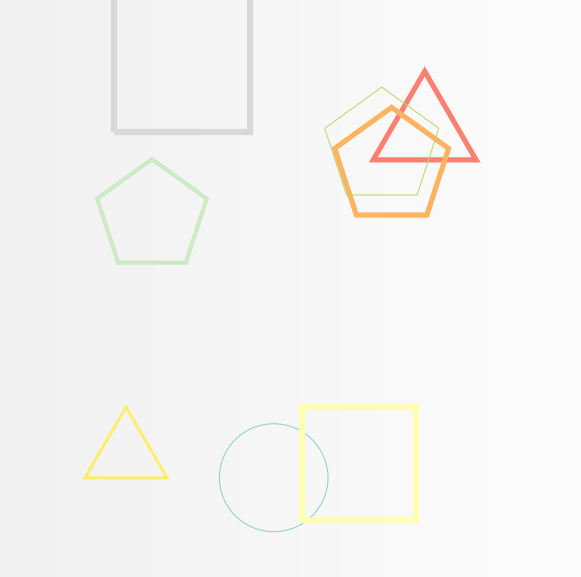[{"shape": "circle", "thickness": 0.5, "radius": 0.47, "center": [0.471, 0.172]}, {"shape": "square", "thickness": 3, "radius": 0.49, "center": [0.618, 0.196]}, {"shape": "triangle", "thickness": 2.5, "radius": 0.51, "center": [0.731, 0.773]}, {"shape": "pentagon", "thickness": 2.5, "radius": 0.52, "center": [0.674, 0.71]}, {"shape": "pentagon", "thickness": 0.5, "radius": 0.52, "center": [0.657, 0.745]}, {"shape": "square", "thickness": 3, "radius": 0.59, "center": [0.314, 0.888]}, {"shape": "pentagon", "thickness": 2, "radius": 0.5, "center": [0.261, 0.625]}, {"shape": "triangle", "thickness": 1.5, "radius": 0.41, "center": [0.217, 0.212]}]